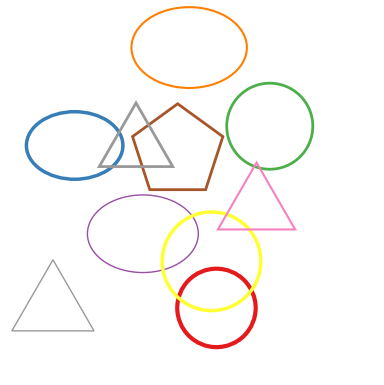[{"shape": "circle", "thickness": 3, "radius": 0.51, "center": [0.562, 0.2]}, {"shape": "oval", "thickness": 2.5, "radius": 0.63, "center": [0.194, 0.622]}, {"shape": "circle", "thickness": 2, "radius": 0.56, "center": [0.701, 0.672]}, {"shape": "oval", "thickness": 1, "radius": 0.72, "center": [0.371, 0.393]}, {"shape": "oval", "thickness": 1.5, "radius": 0.75, "center": [0.491, 0.876]}, {"shape": "circle", "thickness": 2.5, "radius": 0.64, "center": [0.549, 0.321]}, {"shape": "pentagon", "thickness": 2, "radius": 0.62, "center": [0.462, 0.607]}, {"shape": "triangle", "thickness": 1.5, "radius": 0.58, "center": [0.666, 0.462]}, {"shape": "triangle", "thickness": 1, "radius": 0.62, "center": [0.138, 0.202]}, {"shape": "triangle", "thickness": 2, "radius": 0.55, "center": [0.353, 0.622]}]